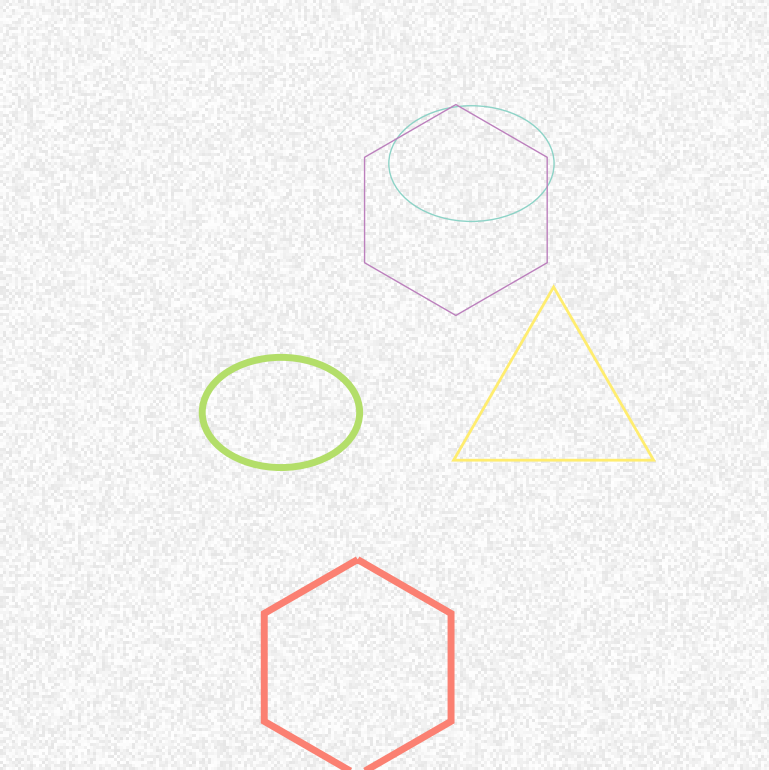[{"shape": "oval", "thickness": 0.5, "radius": 0.54, "center": [0.612, 0.788]}, {"shape": "hexagon", "thickness": 2.5, "radius": 0.7, "center": [0.464, 0.133]}, {"shape": "oval", "thickness": 2.5, "radius": 0.51, "center": [0.365, 0.464]}, {"shape": "hexagon", "thickness": 0.5, "radius": 0.68, "center": [0.592, 0.727]}, {"shape": "triangle", "thickness": 1, "radius": 0.75, "center": [0.719, 0.477]}]